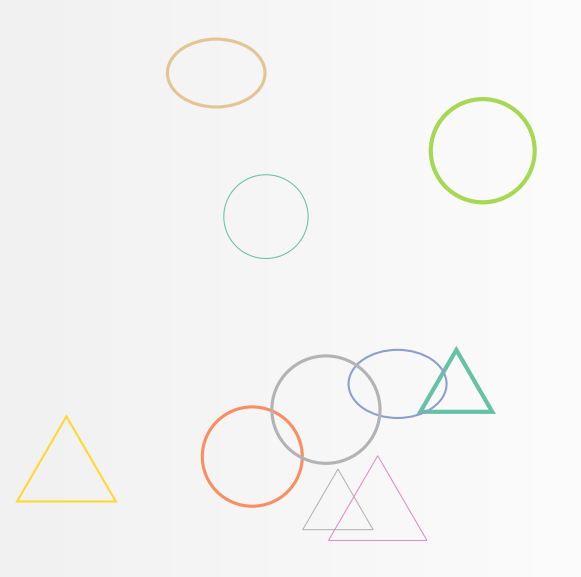[{"shape": "triangle", "thickness": 2, "radius": 0.36, "center": [0.785, 0.322]}, {"shape": "circle", "thickness": 0.5, "radius": 0.36, "center": [0.458, 0.624]}, {"shape": "circle", "thickness": 1.5, "radius": 0.43, "center": [0.434, 0.209]}, {"shape": "oval", "thickness": 1, "radius": 0.42, "center": [0.684, 0.334]}, {"shape": "triangle", "thickness": 0.5, "radius": 0.49, "center": [0.65, 0.112]}, {"shape": "circle", "thickness": 2, "radius": 0.45, "center": [0.831, 0.738]}, {"shape": "triangle", "thickness": 1, "radius": 0.49, "center": [0.114, 0.18]}, {"shape": "oval", "thickness": 1.5, "radius": 0.42, "center": [0.372, 0.873]}, {"shape": "circle", "thickness": 1.5, "radius": 0.47, "center": [0.561, 0.29]}, {"shape": "triangle", "thickness": 0.5, "radius": 0.35, "center": [0.581, 0.117]}]